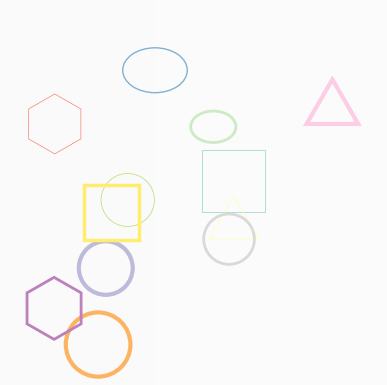[{"shape": "square", "thickness": 0.5, "radius": 0.4, "center": [0.603, 0.529]}, {"shape": "triangle", "thickness": 0.5, "radius": 0.37, "center": [0.603, 0.416]}, {"shape": "circle", "thickness": 3, "radius": 0.35, "center": [0.273, 0.304]}, {"shape": "hexagon", "thickness": 0.5, "radius": 0.39, "center": [0.141, 0.678]}, {"shape": "oval", "thickness": 1, "radius": 0.42, "center": [0.4, 0.818]}, {"shape": "circle", "thickness": 3, "radius": 0.42, "center": [0.253, 0.105]}, {"shape": "circle", "thickness": 0.5, "radius": 0.34, "center": [0.33, 0.481]}, {"shape": "triangle", "thickness": 3, "radius": 0.39, "center": [0.858, 0.717]}, {"shape": "circle", "thickness": 2, "radius": 0.33, "center": [0.591, 0.379]}, {"shape": "hexagon", "thickness": 2, "radius": 0.4, "center": [0.14, 0.199]}, {"shape": "oval", "thickness": 2, "radius": 0.29, "center": [0.55, 0.671]}, {"shape": "square", "thickness": 2.5, "radius": 0.36, "center": [0.288, 0.449]}]